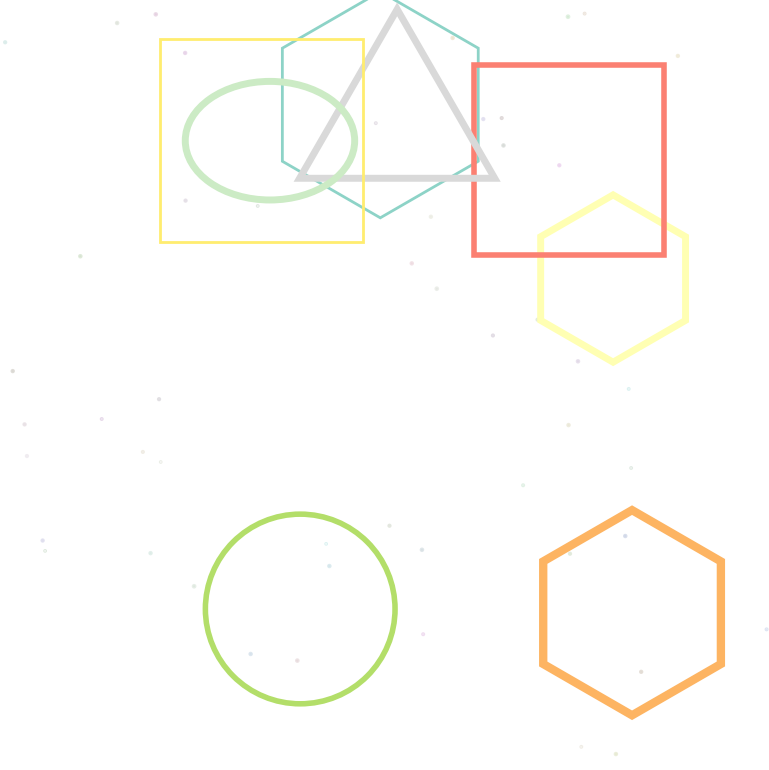[{"shape": "hexagon", "thickness": 1, "radius": 0.73, "center": [0.494, 0.864]}, {"shape": "hexagon", "thickness": 2.5, "radius": 0.54, "center": [0.796, 0.638]}, {"shape": "square", "thickness": 2, "radius": 0.62, "center": [0.738, 0.792]}, {"shape": "hexagon", "thickness": 3, "radius": 0.67, "center": [0.821, 0.204]}, {"shape": "circle", "thickness": 2, "radius": 0.62, "center": [0.39, 0.209]}, {"shape": "triangle", "thickness": 2.5, "radius": 0.73, "center": [0.516, 0.842]}, {"shape": "oval", "thickness": 2.5, "radius": 0.55, "center": [0.351, 0.817]}, {"shape": "square", "thickness": 1, "radius": 0.66, "center": [0.339, 0.818]}]